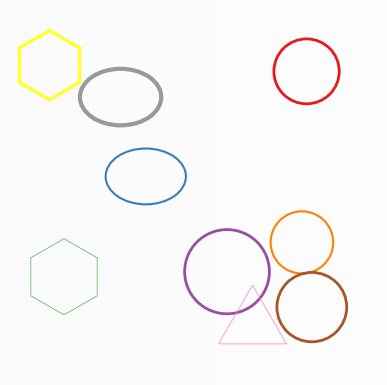[{"shape": "circle", "thickness": 2, "radius": 0.42, "center": [0.791, 0.815]}, {"shape": "oval", "thickness": 1.5, "radius": 0.52, "center": [0.376, 0.542]}, {"shape": "hexagon", "thickness": 0.5, "radius": 0.49, "center": [0.165, 0.281]}, {"shape": "circle", "thickness": 2, "radius": 0.55, "center": [0.586, 0.294]}, {"shape": "circle", "thickness": 1.5, "radius": 0.4, "center": [0.779, 0.37]}, {"shape": "hexagon", "thickness": 2.5, "radius": 0.45, "center": [0.128, 0.831]}, {"shape": "circle", "thickness": 2, "radius": 0.45, "center": [0.805, 0.202]}, {"shape": "triangle", "thickness": 0.5, "radius": 0.51, "center": [0.652, 0.158]}, {"shape": "oval", "thickness": 3, "radius": 0.52, "center": [0.311, 0.748]}]